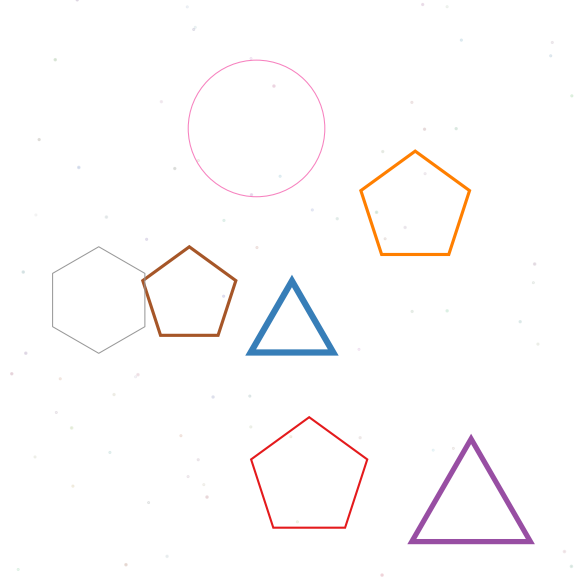[{"shape": "pentagon", "thickness": 1, "radius": 0.53, "center": [0.535, 0.171]}, {"shape": "triangle", "thickness": 3, "radius": 0.41, "center": [0.506, 0.43]}, {"shape": "triangle", "thickness": 2.5, "radius": 0.59, "center": [0.816, 0.121]}, {"shape": "pentagon", "thickness": 1.5, "radius": 0.49, "center": [0.719, 0.639]}, {"shape": "pentagon", "thickness": 1.5, "radius": 0.42, "center": [0.328, 0.487]}, {"shape": "circle", "thickness": 0.5, "radius": 0.59, "center": [0.444, 0.777]}, {"shape": "hexagon", "thickness": 0.5, "radius": 0.46, "center": [0.171, 0.48]}]